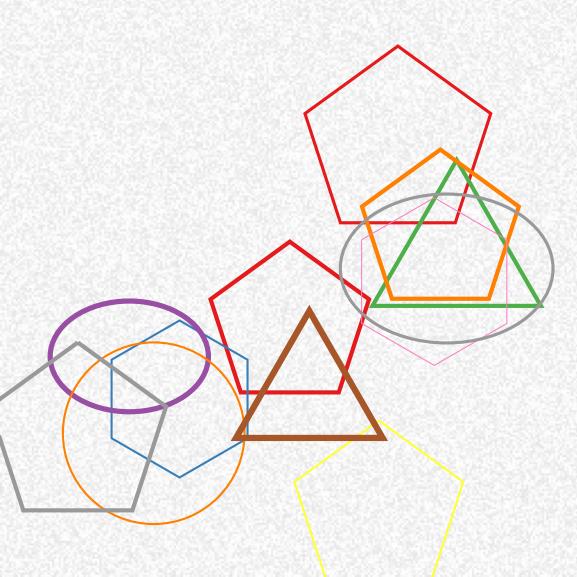[{"shape": "pentagon", "thickness": 1.5, "radius": 0.85, "center": [0.689, 0.75]}, {"shape": "pentagon", "thickness": 2, "radius": 0.72, "center": [0.502, 0.436]}, {"shape": "hexagon", "thickness": 1, "radius": 0.68, "center": [0.311, 0.308]}, {"shape": "triangle", "thickness": 2, "radius": 0.84, "center": [0.791, 0.554]}, {"shape": "oval", "thickness": 2.5, "radius": 0.68, "center": [0.224, 0.382]}, {"shape": "circle", "thickness": 1, "radius": 0.79, "center": [0.266, 0.249]}, {"shape": "pentagon", "thickness": 2, "radius": 0.71, "center": [0.763, 0.597]}, {"shape": "pentagon", "thickness": 1, "radius": 0.77, "center": [0.656, 0.117]}, {"shape": "triangle", "thickness": 3, "radius": 0.73, "center": [0.536, 0.314]}, {"shape": "hexagon", "thickness": 0.5, "radius": 0.73, "center": [0.752, 0.512]}, {"shape": "pentagon", "thickness": 2, "radius": 0.8, "center": [0.135, 0.245]}, {"shape": "oval", "thickness": 1.5, "radius": 0.92, "center": [0.773, 0.534]}]